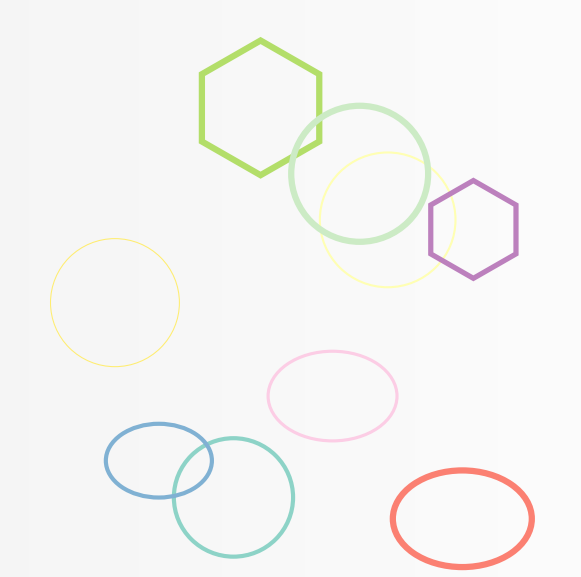[{"shape": "circle", "thickness": 2, "radius": 0.51, "center": [0.402, 0.138]}, {"shape": "circle", "thickness": 1, "radius": 0.58, "center": [0.667, 0.618]}, {"shape": "oval", "thickness": 3, "radius": 0.6, "center": [0.795, 0.101]}, {"shape": "oval", "thickness": 2, "radius": 0.46, "center": [0.273, 0.201]}, {"shape": "hexagon", "thickness": 3, "radius": 0.58, "center": [0.448, 0.812]}, {"shape": "oval", "thickness": 1.5, "radius": 0.55, "center": [0.572, 0.313]}, {"shape": "hexagon", "thickness": 2.5, "radius": 0.42, "center": [0.814, 0.602]}, {"shape": "circle", "thickness": 3, "radius": 0.59, "center": [0.619, 0.698]}, {"shape": "circle", "thickness": 0.5, "radius": 0.55, "center": [0.198, 0.475]}]